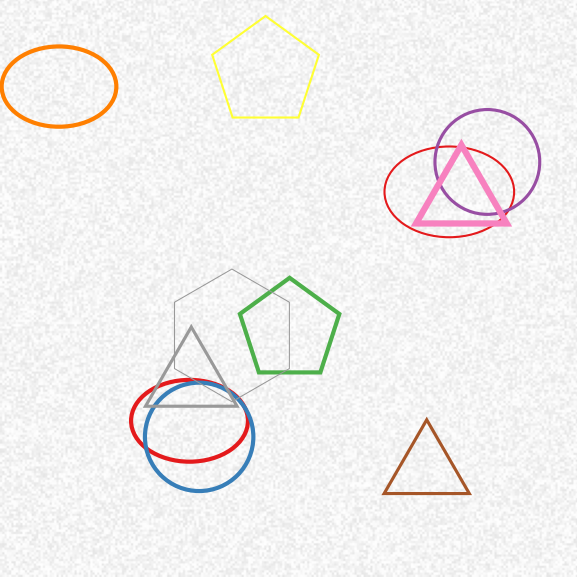[{"shape": "oval", "thickness": 1, "radius": 0.56, "center": [0.778, 0.667]}, {"shape": "oval", "thickness": 2, "radius": 0.51, "center": [0.328, 0.271]}, {"shape": "circle", "thickness": 2, "radius": 0.47, "center": [0.345, 0.243]}, {"shape": "pentagon", "thickness": 2, "radius": 0.45, "center": [0.502, 0.428]}, {"shape": "circle", "thickness": 1.5, "radius": 0.45, "center": [0.844, 0.719]}, {"shape": "oval", "thickness": 2, "radius": 0.5, "center": [0.102, 0.849]}, {"shape": "pentagon", "thickness": 1, "radius": 0.49, "center": [0.46, 0.874]}, {"shape": "triangle", "thickness": 1.5, "radius": 0.43, "center": [0.739, 0.187]}, {"shape": "triangle", "thickness": 3, "radius": 0.45, "center": [0.799, 0.658]}, {"shape": "triangle", "thickness": 1.5, "radius": 0.46, "center": [0.331, 0.341]}, {"shape": "hexagon", "thickness": 0.5, "radius": 0.57, "center": [0.402, 0.418]}]